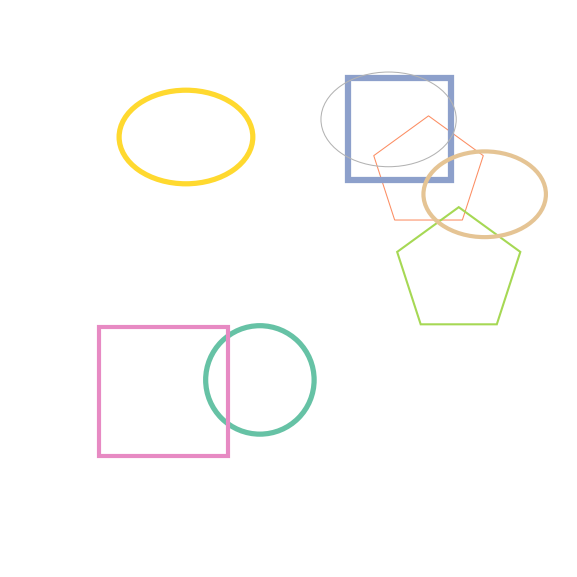[{"shape": "circle", "thickness": 2.5, "radius": 0.47, "center": [0.45, 0.341]}, {"shape": "pentagon", "thickness": 0.5, "radius": 0.5, "center": [0.742, 0.699]}, {"shape": "square", "thickness": 3, "radius": 0.44, "center": [0.692, 0.776]}, {"shape": "square", "thickness": 2, "radius": 0.56, "center": [0.283, 0.321]}, {"shape": "pentagon", "thickness": 1, "radius": 0.56, "center": [0.794, 0.528]}, {"shape": "oval", "thickness": 2.5, "radius": 0.58, "center": [0.322, 0.762]}, {"shape": "oval", "thickness": 2, "radius": 0.53, "center": [0.839, 0.663]}, {"shape": "oval", "thickness": 0.5, "radius": 0.59, "center": [0.673, 0.792]}]